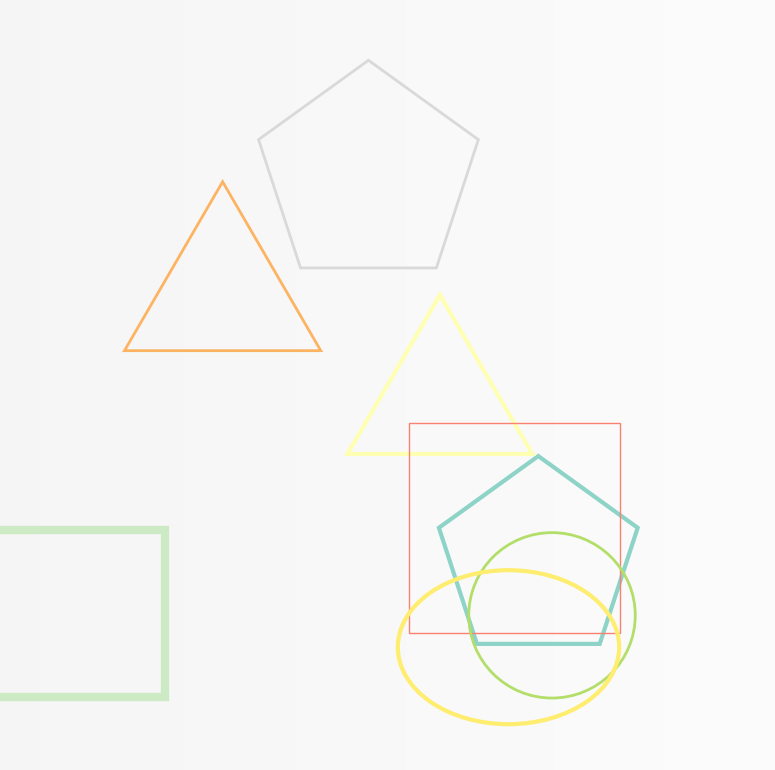[{"shape": "pentagon", "thickness": 1.5, "radius": 0.67, "center": [0.695, 0.273]}, {"shape": "triangle", "thickness": 1.5, "radius": 0.69, "center": [0.568, 0.479]}, {"shape": "square", "thickness": 0.5, "radius": 0.68, "center": [0.664, 0.314]}, {"shape": "triangle", "thickness": 1, "radius": 0.73, "center": [0.287, 0.618]}, {"shape": "circle", "thickness": 1, "radius": 0.54, "center": [0.712, 0.201]}, {"shape": "pentagon", "thickness": 1, "radius": 0.75, "center": [0.475, 0.773]}, {"shape": "square", "thickness": 3, "radius": 0.54, "center": [0.104, 0.203]}, {"shape": "oval", "thickness": 1.5, "radius": 0.71, "center": [0.656, 0.159]}]